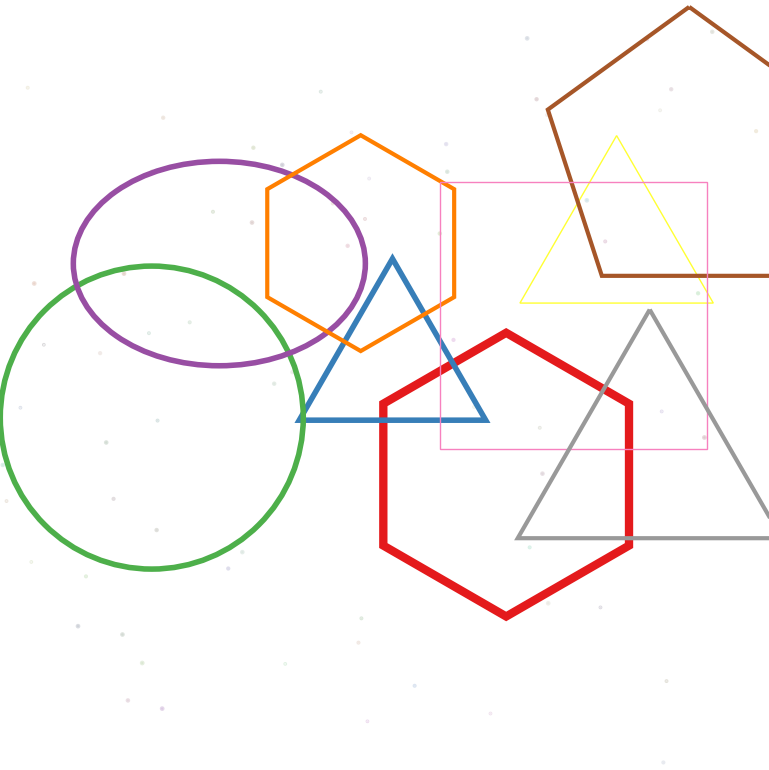[{"shape": "hexagon", "thickness": 3, "radius": 0.92, "center": [0.657, 0.384]}, {"shape": "triangle", "thickness": 2, "radius": 0.7, "center": [0.51, 0.524]}, {"shape": "circle", "thickness": 2, "radius": 0.98, "center": [0.197, 0.458]}, {"shape": "oval", "thickness": 2, "radius": 0.95, "center": [0.285, 0.658]}, {"shape": "hexagon", "thickness": 1.5, "radius": 0.7, "center": [0.468, 0.684]}, {"shape": "triangle", "thickness": 0.5, "radius": 0.72, "center": [0.801, 0.679]}, {"shape": "pentagon", "thickness": 1.5, "radius": 0.97, "center": [0.895, 0.798]}, {"shape": "square", "thickness": 0.5, "radius": 0.87, "center": [0.745, 0.591]}, {"shape": "triangle", "thickness": 1.5, "radius": 0.99, "center": [0.844, 0.4]}]